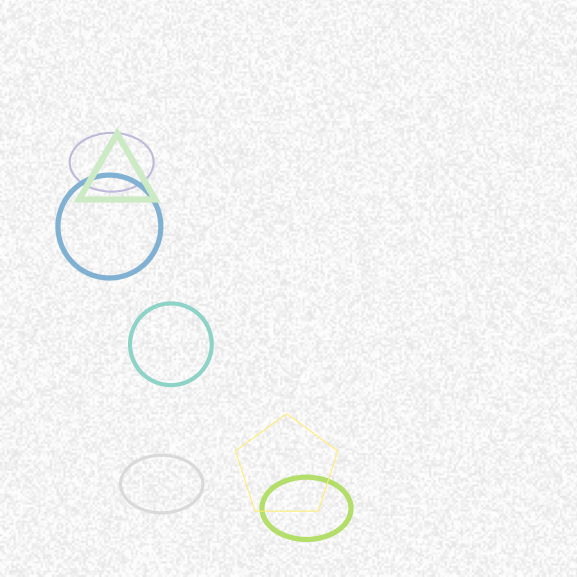[{"shape": "circle", "thickness": 2, "radius": 0.35, "center": [0.296, 0.403]}, {"shape": "oval", "thickness": 1, "radius": 0.36, "center": [0.193, 0.718]}, {"shape": "circle", "thickness": 2.5, "radius": 0.45, "center": [0.189, 0.607]}, {"shape": "oval", "thickness": 2.5, "radius": 0.39, "center": [0.531, 0.119]}, {"shape": "oval", "thickness": 1.5, "radius": 0.36, "center": [0.28, 0.161]}, {"shape": "triangle", "thickness": 3, "radius": 0.38, "center": [0.203, 0.692]}, {"shape": "pentagon", "thickness": 0.5, "radius": 0.47, "center": [0.496, 0.189]}]